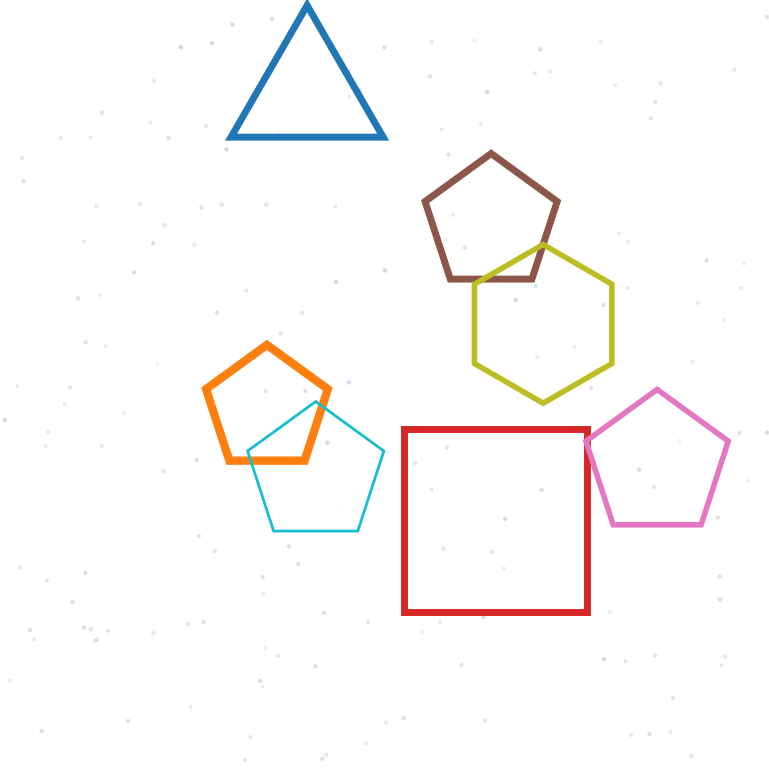[{"shape": "triangle", "thickness": 2.5, "radius": 0.57, "center": [0.399, 0.879]}, {"shape": "pentagon", "thickness": 3, "radius": 0.42, "center": [0.347, 0.469]}, {"shape": "square", "thickness": 2.5, "radius": 0.59, "center": [0.644, 0.324]}, {"shape": "pentagon", "thickness": 2.5, "radius": 0.45, "center": [0.638, 0.71]}, {"shape": "pentagon", "thickness": 2, "radius": 0.49, "center": [0.853, 0.397]}, {"shape": "hexagon", "thickness": 2, "radius": 0.52, "center": [0.705, 0.579]}, {"shape": "pentagon", "thickness": 1, "radius": 0.47, "center": [0.41, 0.386]}]